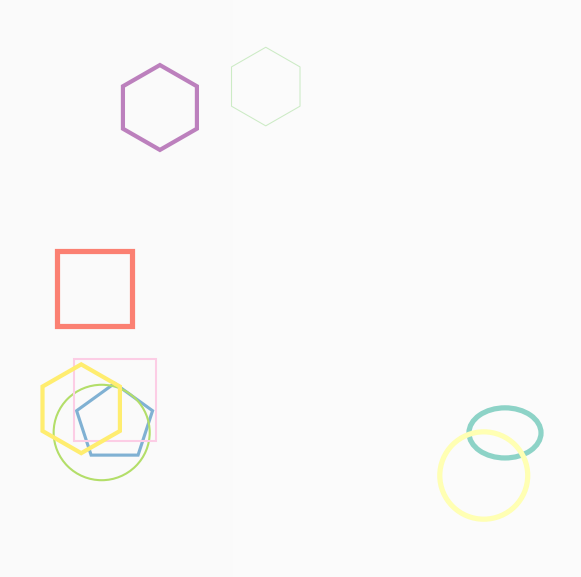[{"shape": "oval", "thickness": 2.5, "radius": 0.31, "center": [0.869, 0.25]}, {"shape": "circle", "thickness": 2.5, "radius": 0.38, "center": [0.832, 0.176]}, {"shape": "square", "thickness": 2.5, "radius": 0.32, "center": [0.163, 0.5]}, {"shape": "pentagon", "thickness": 1.5, "radius": 0.34, "center": [0.197, 0.267]}, {"shape": "circle", "thickness": 1, "radius": 0.41, "center": [0.175, 0.25]}, {"shape": "square", "thickness": 1, "radius": 0.35, "center": [0.198, 0.307]}, {"shape": "hexagon", "thickness": 2, "radius": 0.37, "center": [0.275, 0.813]}, {"shape": "hexagon", "thickness": 0.5, "radius": 0.34, "center": [0.457, 0.849]}, {"shape": "hexagon", "thickness": 2, "radius": 0.38, "center": [0.14, 0.291]}]